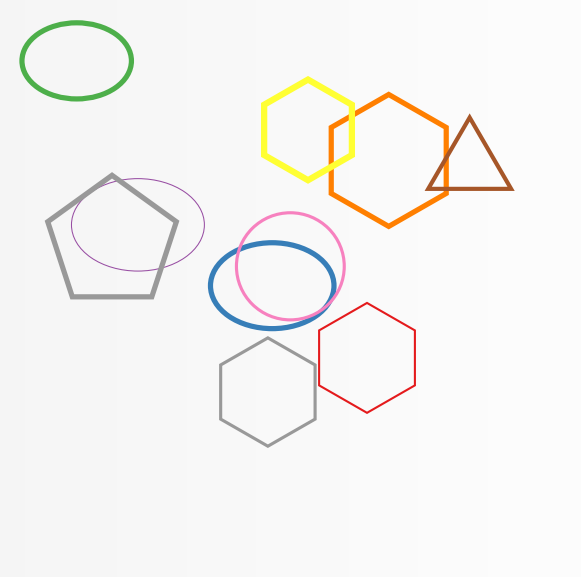[{"shape": "hexagon", "thickness": 1, "radius": 0.48, "center": [0.631, 0.379]}, {"shape": "oval", "thickness": 2.5, "radius": 0.53, "center": [0.468, 0.504]}, {"shape": "oval", "thickness": 2.5, "radius": 0.47, "center": [0.132, 0.894]}, {"shape": "oval", "thickness": 0.5, "radius": 0.57, "center": [0.237, 0.61]}, {"shape": "hexagon", "thickness": 2.5, "radius": 0.57, "center": [0.669, 0.721]}, {"shape": "hexagon", "thickness": 3, "radius": 0.44, "center": [0.53, 0.774]}, {"shape": "triangle", "thickness": 2, "radius": 0.41, "center": [0.808, 0.713]}, {"shape": "circle", "thickness": 1.5, "radius": 0.46, "center": [0.5, 0.538]}, {"shape": "hexagon", "thickness": 1.5, "radius": 0.47, "center": [0.461, 0.32]}, {"shape": "pentagon", "thickness": 2.5, "radius": 0.58, "center": [0.193, 0.579]}]